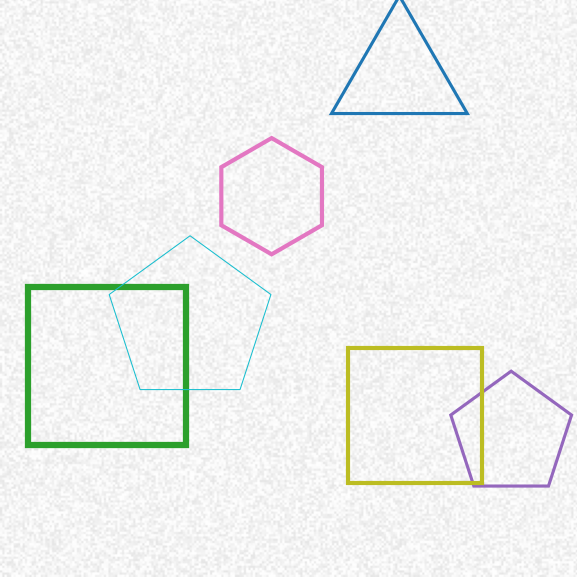[{"shape": "triangle", "thickness": 1.5, "radius": 0.68, "center": [0.692, 0.87]}, {"shape": "square", "thickness": 3, "radius": 0.69, "center": [0.186, 0.365]}, {"shape": "pentagon", "thickness": 1.5, "radius": 0.55, "center": [0.885, 0.246]}, {"shape": "hexagon", "thickness": 2, "radius": 0.5, "center": [0.47, 0.659]}, {"shape": "square", "thickness": 2, "radius": 0.58, "center": [0.718, 0.28]}, {"shape": "pentagon", "thickness": 0.5, "radius": 0.74, "center": [0.329, 0.444]}]